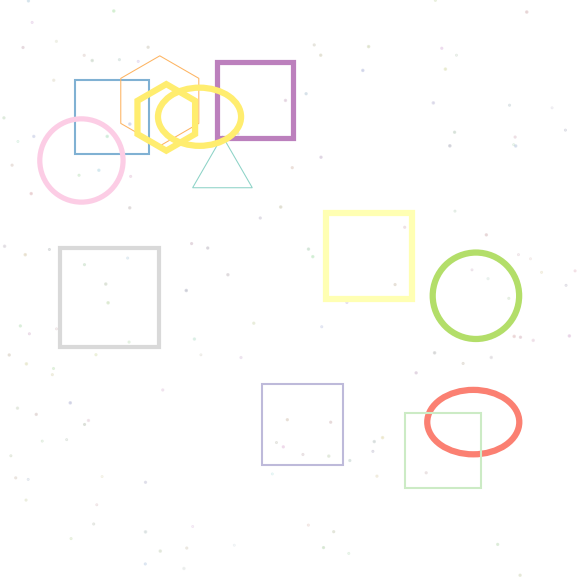[{"shape": "triangle", "thickness": 0.5, "radius": 0.3, "center": [0.385, 0.704]}, {"shape": "square", "thickness": 3, "radius": 0.37, "center": [0.639, 0.556]}, {"shape": "square", "thickness": 1, "radius": 0.35, "center": [0.524, 0.264]}, {"shape": "oval", "thickness": 3, "radius": 0.4, "center": [0.82, 0.268]}, {"shape": "square", "thickness": 1, "radius": 0.32, "center": [0.195, 0.796]}, {"shape": "hexagon", "thickness": 0.5, "radius": 0.39, "center": [0.277, 0.824]}, {"shape": "circle", "thickness": 3, "radius": 0.37, "center": [0.824, 0.487]}, {"shape": "circle", "thickness": 2.5, "radius": 0.36, "center": [0.141, 0.721]}, {"shape": "square", "thickness": 2, "radius": 0.43, "center": [0.19, 0.484]}, {"shape": "square", "thickness": 2.5, "radius": 0.33, "center": [0.442, 0.826]}, {"shape": "square", "thickness": 1, "radius": 0.33, "center": [0.767, 0.219]}, {"shape": "hexagon", "thickness": 3, "radius": 0.29, "center": [0.288, 0.796]}, {"shape": "oval", "thickness": 3, "radius": 0.36, "center": [0.346, 0.797]}]